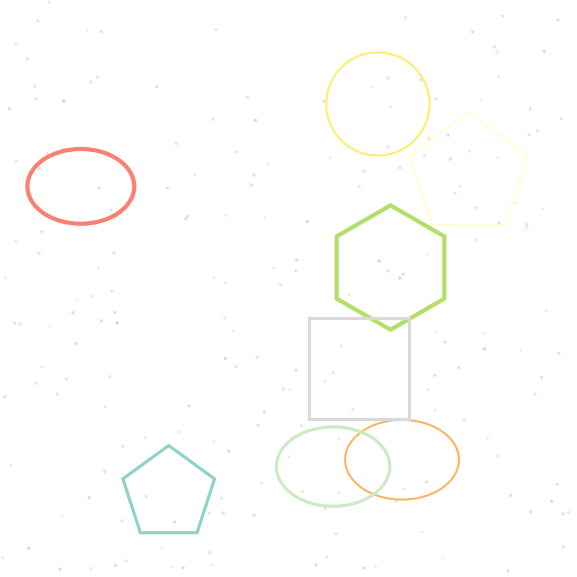[{"shape": "pentagon", "thickness": 1.5, "radius": 0.42, "center": [0.292, 0.144]}, {"shape": "pentagon", "thickness": 0.5, "radius": 0.54, "center": [0.812, 0.697]}, {"shape": "oval", "thickness": 2, "radius": 0.46, "center": [0.14, 0.676]}, {"shape": "oval", "thickness": 1, "radius": 0.49, "center": [0.696, 0.203]}, {"shape": "hexagon", "thickness": 2, "radius": 0.54, "center": [0.676, 0.536]}, {"shape": "square", "thickness": 1.5, "radius": 0.44, "center": [0.622, 0.361]}, {"shape": "oval", "thickness": 1.5, "radius": 0.49, "center": [0.577, 0.191]}, {"shape": "circle", "thickness": 1, "radius": 0.45, "center": [0.654, 0.819]}]